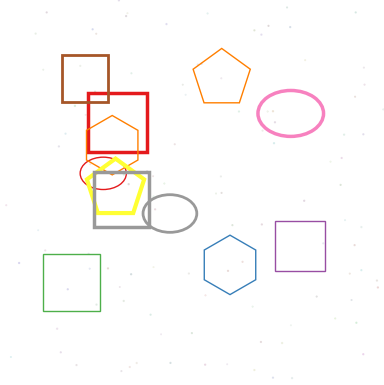[{"shape": "oval", "thickness": 1, "radius": 0.3, "center": [0.268, 0.55]}, {"shape": "square", "thickness": 2.5, "radius": 0.38, "center": [0.306, 0.682]}, {"shape": "hexagon", "thickness": 1, "radius": 0.39, "center": [0.597, 0.312]}, {"shape": "square", "thickness": 1, "radius": 0.37, "center": [0.185, 0.267]}, {"shape": "square", "thickness": 1, "radius": 0.33, "center": [0.78, 0.362]}, {"shape": "hexagon", "thickness": 1, "radius": 0.39, "center": [0.291, 0.623]}, {"shape": "pentagon", "thickness": 1, "radius": 0.39, "center": [0.576, 0.796]}, {"shape": "pentagon", "thickness": 3, "radius": 0.39, "center": [0.3, 0.51]}, {"shape": "square", "thickness": 2, "radius": 0.3, "center": [0.221, 0.797]}, {"shape": "oval", "thickness": 2.5, "radius": 0.43, "center": [0.755, 0.705]}, {"shape": "oval", "thickness": 2, "radius": 0.35, "center": [0.441, 0.445]}, {"shape": "square", "thickness": 2.5, "radius": 0.36, "center": [0.316, 0.481]}]